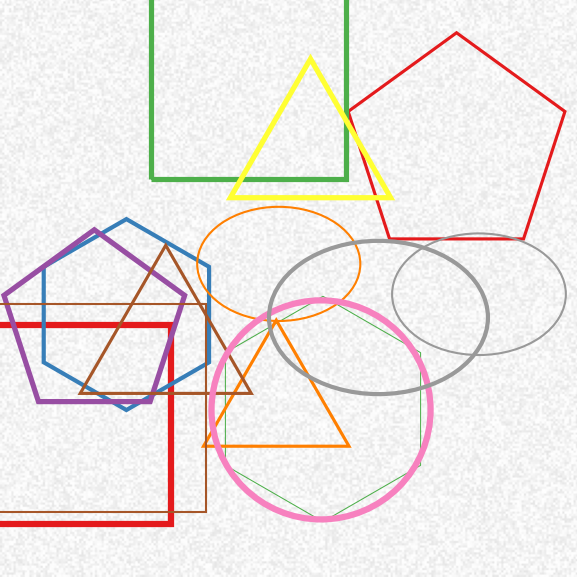[{"shape": "square", "thickness": 3, "radius": 0.86, "center": [0.124, 0.264]}, {"shape": "pentagon", "thickness": 1.5, "radius": 0.99, "center": [0.791, 0.745]}, {"shape": "hexagon", "thickness": 2, "radius": 0.83, "center": [0.219, 0.454]}, {"shape": "square", "thickness": 2.5, "radius": 0.84, "center": [0.431, 0.858]}, {"shape": "hexagon", "thickness": 0.5, "radius": 0.98, "center": [0.559, 0.291]}, {"shape": "pentagon", "thickness": 2.5, "radius": 0.82, "center": [0.163, 0.437]}, {"shape": "oval", "thickness": 1, "radius": 0.71, "center": [0.483, 0.542]}, {"shape": "triangle", "thickness": 1.5, "radius": 0.73, "center": [0.478, 0.299]}, {"shape": "triangle", "thickness": 2.5, "radius": 0.8, "center": [0.538, 0.737]}, {"shape": "triangle", "thickness": 1.5, "radius": 0.85, "center": [0.287, 0.403]}, {"shape": "square", "thickness": 1, "radius": 0.9, "center": [0.177, 0.292]}, {"shape": "circle", "thickness": 3, "radius": 0.95, "center": [0.556, 0.289]}, {"shape": "oval", "thickness": 1, "radius": 0.75, "center": [0.829, 0.49]}, {"shape": "oval", "thickness": 2, "radius": 0.95, "center": [0.655, 0.449]}]